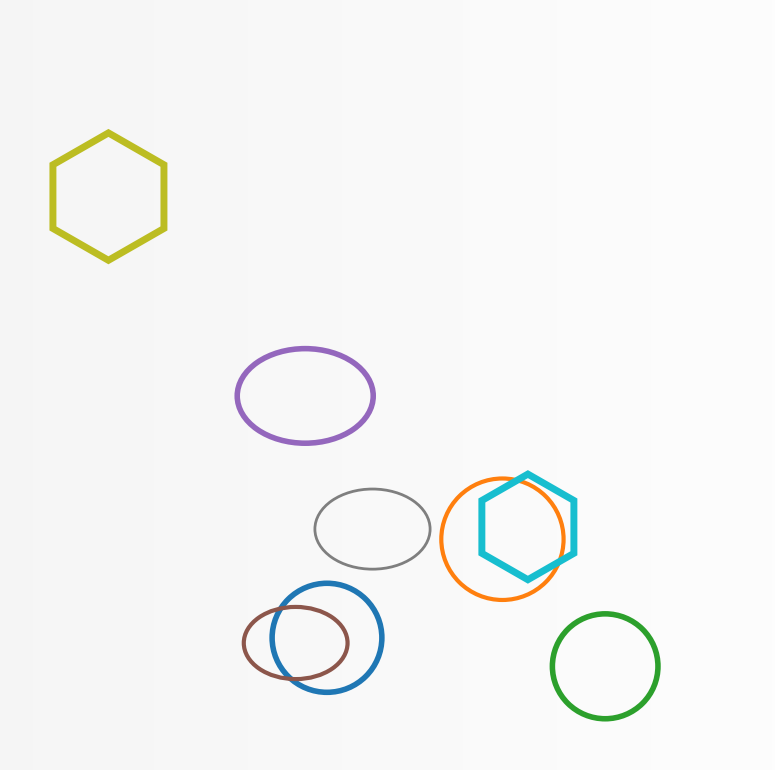[{"shape": "circle", "thickness": 2, "radius": 0.35, "center": [0.422, 0.172]}, {"shape": "circle", "thickness": 1.5, "radius": 0.39, "center": [0.648, 0.3]}, {"shape": "circle", "thickness": 2, "radius": 0.34, "center": [0.781, 0.135]}, {"shape": "oval", "thickness": 2, "radius": 0.44, "center": [0.394, 0.486]}, {"shape": "oval", "thickness": 1.5, "radius": 0.33, "center": [0.382, 0.165]}, {"shape": "oval", "thickness": 1, "radius": 0.37, "center": [0.481, 0.313]}, {"shape": "hexagon", "thickness": 2.5, "radius": 0.41, "center": [0.14, 0.745]}, {"shape": "hexagon", "thickness": 2.5, "radius": 0.34, "center": [0.681, 0.316]}]